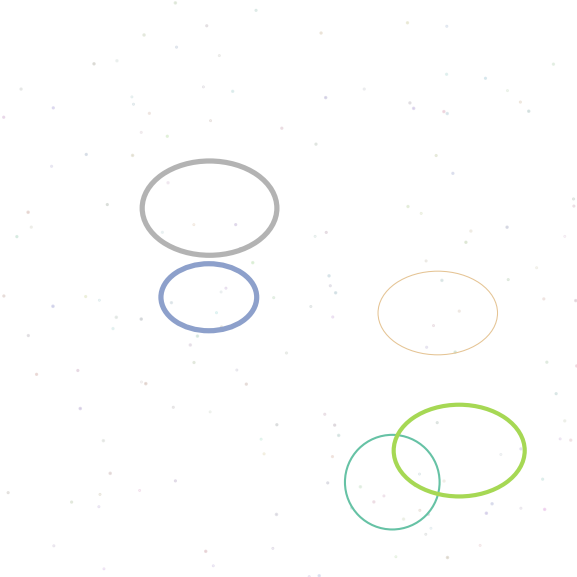[{"shape": "circle", "thickness": 1, "radius": 0.41, "center": [0.679, 0.164]}, {"shape": "oval", "thickness": 2.5, "radius": 0.41, "center": [0.362, 0.484]}, {"shape": "oval", "thickness": 2, "radius": 0.57, "center": [0.795, 0.219]}, {"shape": "oval", "thickness": 0.5, "radius": 0.52, "center": [0.758, 0.457]}, {"shape": "oval", "thickness": 2.5, "radius": 0.58, "center": [0.363, 0.639]}]